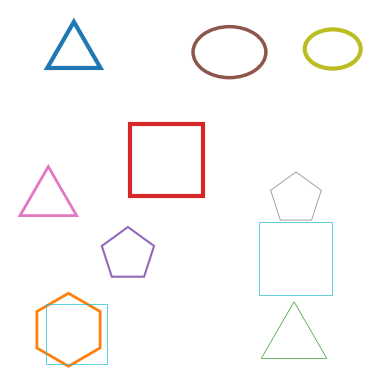[{"shape": "triangle", "thickness": 3, "radius": 0.4, "center": [0.192, 0.863]}, {"shape": "hexagon", "thickness": 2, "radius": 0.47, "center": [0.178, 0.144]}, {"shape": "triangle", "thickness": 0.5, "radius": 0.49, "center": [0.764, 0.118]}, {"shape": "square", "thickness": 3, "radius": 0.47, "center": [0.432, 0.585]}, {"shape": "pentagon", "thickness": 1.5, "radius": 0.36, "center": [0.332, 0.339]}, {"shape": "oval", "thickness": 2.5, "radius": 0.47, "center": [0.596, 0.865]}, {"shape": "triangle", "thickness": 2, "radius": 0.42, "center": [0.125, 0.482]}, {"shape": "pentagon", "thickness": 0.5, "radius": 0.35, "center": [0.769, 0.484]}, {"shape": "oval", "thickness": 3, "radius": 0.36, "center": [0.864, 0.873]}, {"shape": "square", "thickness": 0.5, "radius": 0.47, "center": [0.767, 0.329]}, {"shape": "square", "thickness": 0.5, "radius": 0.39, "center": [0.199, 0.132]}]